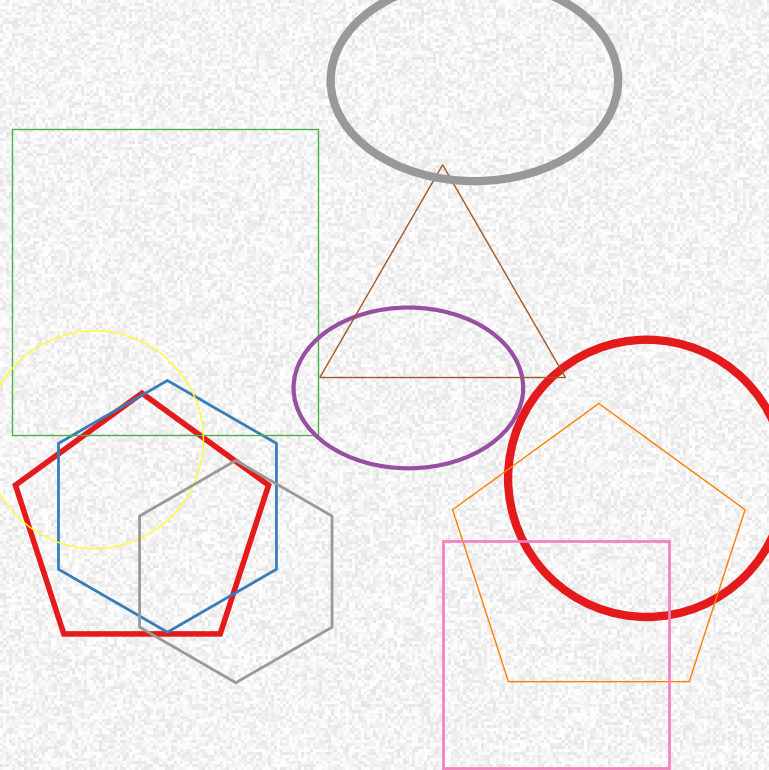[{"shape": "pentagon", "thickness": 2, "radius": 0.86, "center": [0.184, 0.317]}, {"shape": "circle", "thickness": 3, "radius": 0.9, "center": [0.84, 0.379]}, {"shape": "hexagon", "thickness": 1, "radius": 0.82, "center": [0.217, 0.342]}, {"shape": "square", "thickness": 0.5, "radius": 0.99, "center": [0.214, 0.634]}, {"shape": "oval", "thickness": 1.5, "radius": 0.75, "center": [0.53, 0.496]}, {"shape": "pentagon", "thickness": 0.5, "radius": 1.0, "center": [0.778, 0.276]}, {"shape": "circle", "thickness": 0.5, "radius": 0.71, "center": [0.123, 0.429]}, {"shape": "triangle", "thickness": 0.5, "radius": 0.92, "center": [0.575, 0.602]}, {"shape": "square", "thickness": 1, "radius": 0.74, "center": [0.722, 0.15]}, {"shape": "hexagon", "thickness": 1, "radius": 0.72, "center": [0.306, 0.258]}, {"shape": "oval", "thickness": 3, "radius": 0.93, "center": [0.616, 0.895]}]